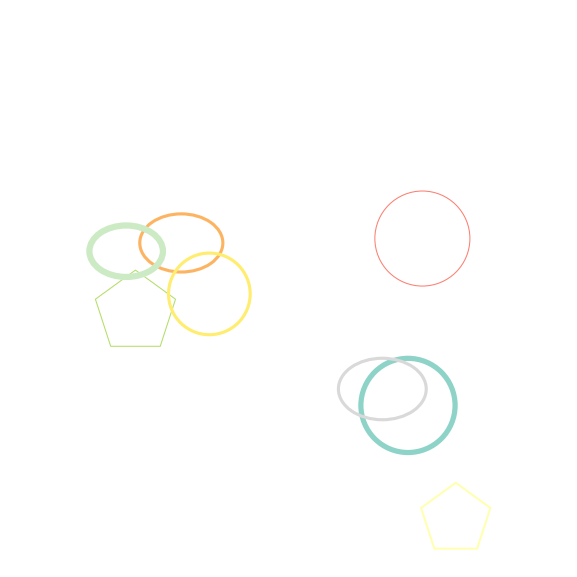[{"shape": "circle", "thickness": 2.5, "radius": 0.41, "center": [0.706, 0.297]}, {"shape": "pentagon", "thickness": 1, "radius": 0.32, "center": [0.789, 0.1]}, {"shape": "circle", "thickness": 0.5, "radius": 0.41, "center": [0.731, 0.586]}, {"shape": "oval", "thickness": 1.5, "radius": 0.36, "center": [0.314, 0.578]}, {"shape": "pentagon", "thickness": 0.5, "radius": 0.36, "center": [0.235, 0.458]}, {"shape": "oval", "thickness": 1.5, "radius": 0.38, "center": [0.662, 0.326]}, {"shape": "oval", "thickness": 3, "radius": 0.32, "center": [0.218, 0.564]}, {"shape": "circle", "thickness": 1.5, "radius": 0.35, "center": [0.363, 0.49]}]